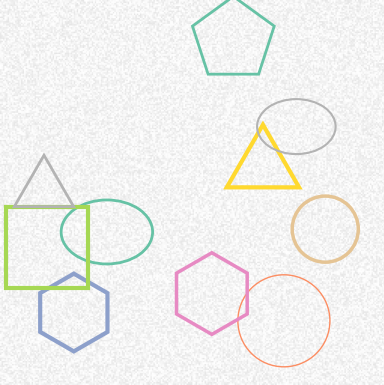[{"shape": "pentagon", "thickness": 2, "radius": 0.56, "center": [0.606, 0.898]}, {"shape": "oval", "thickness": 2, "radius": 0.59, "center": [0.278, 0.398]}, {"shape": "circle", "thickness": 1, "radius": 0.6, "center": [0.737, 0.167]}, {"shape": "hexagon", "thickness": 3, "radius": 0.5, "center": [0.192, 0.188]}, {"shape": "hexagon", "thickness": 2.5, "radius": 0.53, "center": [0.55, 0.237]}, {"shape": "square", "thickness": 3, "radius": 0.53, "center": [0.121, 0.357]}, {"shape": "triangle", "thickness": 3, "radius": 0.54, "center": [0.683, 0.568]}, {"shape": "circle", "thickness": 2.5, "radius": 0.43, "center": [0.845, 0.405]}, {"shape": "oval", "thickness": 1.5, "radius": 0.51, "center": [0.77, 0.671]}, {"shape": "triangle", "thickness": 2, "radius": 0.45, "center": [0.114, 0.508]}]